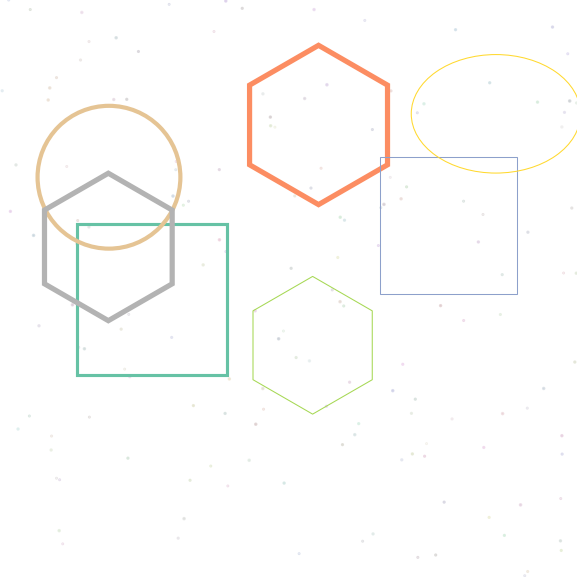[{"shape": "square", "thickness": 1.5, "radius": 0.65, "center": [0.263, 0.48]}, {"shape": "hexagon", "thickness": 2.5, "radius": 0.69, "center": [0.552, 0.783]}, {"shape": "square", "thickness": 0.5, "radius": 0.59, "center": [0.777, 0.608]}, {"shape": "hexagon", "thickness": 0.5, "radius": 0.6, "center": [0.541, 0.401]}, {"shape": "oval", "thickness": 0.5, "radius": 0.73, "center": [0.859, 0.802]}, {"shape": "circle", "thickness": 2, "radius": 0.62, "center": [0.189, 0.692]}, {"shape": "hexagon", "thickness": 2.5, "radius": 0.64, "center": [0.188, 0.572]}]